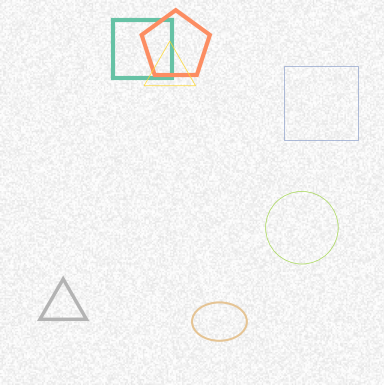[{"shape": "square", "thickness": 3, "radius": 0.38, "center": [0.37, 0.873]}, {"shape": "pentagon", "thickness": 3, "radius": 0.47, "center": [0.457, 0.881]}, {"shape": "square", "thickness": 0.5, "radius": 0.48, "center": [0.834, 0.733]}, {"shape": "circle", "thickness": 0.5, "radius": 0.47, "center": [0.784, 0.409]}, {"shape": "triangle", "thickness": 0.5, "radius": 0.39, "center": [0.441, 0.816]}, {"shape": "oval", "thickness": 1.5, "radius": 0.36, "center": [0.57, 0.165]}, {"shape": "triangle", "thickness": 2.5, "radius": 0.35, "center": [0.164, 0.205]}]